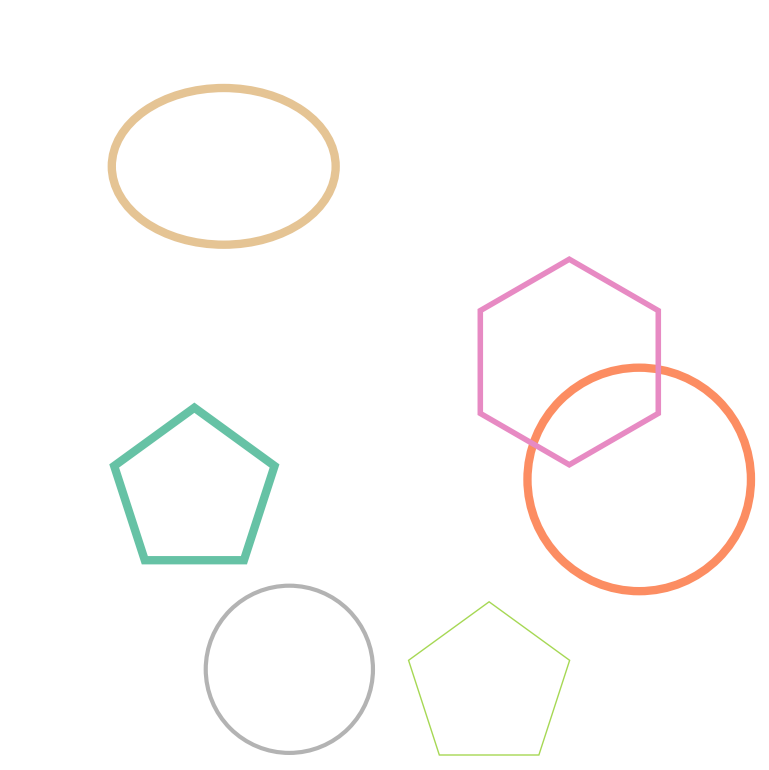[{"shape": "pentagon", "thickness": 3, "radius": 0.55, "center": [0.252, 0.361]}, {"shape": "circle", "thickness": 3, "radius": 0.73, "center": [0.83, 0.377]}, {"shape": "hexagon", "thickness": 2, "radius": 0.67, "center": [0.739, 0.53]}, {"shape": "pentagon", "thickness": 0.5, "radius": 0.55, "center": [0.635, 0.108]}, {"shape": "oval", "thickness": 3, "radius": 0.73, "center": [0.291, 0.784]}, {"shape": "circle", "thickness": 1.5, "radius": 0.54, "center": [0.376, 0.131]}]